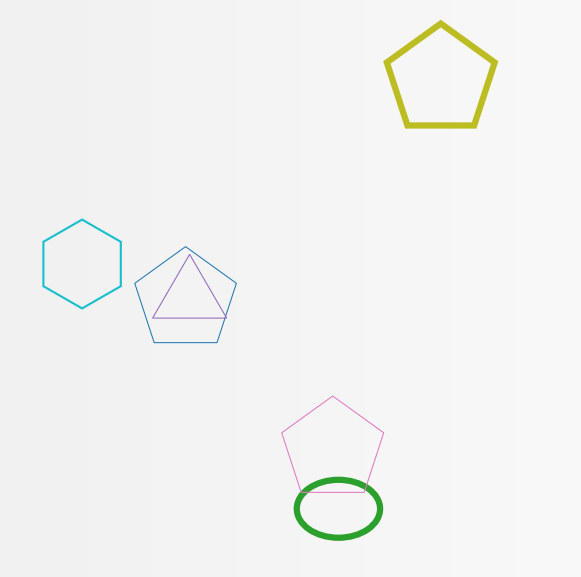[{"shape": "pentagon", "thickness": 0.5, "radius": 0.46, "center": [0.319, 0.48]}, {"shape": "oval", "thickness": 3, "radius": 0.36, "center": [0.582, 0.118]}, {"shape": "triangle", "thickness": 0.5, "radius": 0.37, "center": [0.326, 0.485]}, {"shape": "pentagon", "thickness": 0.5, "radius": 0.46, "center": [0.572, 0.221]}, {"shape": "pentagon", "thickness": 3, "radius": 0.49, "center": [0.758, 0.861]}, {"shape": "hexagon", "thickness": 1, "radius": 0.38, "center": [0.141, 0.542]}]